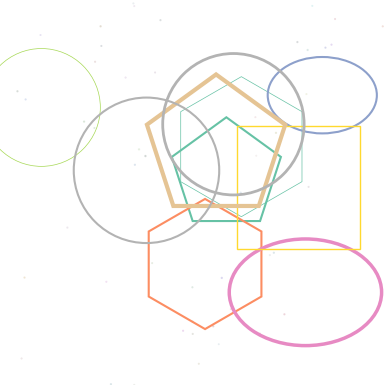[{"shape": "pentagon", "thickness": 1.5, "radius": 0.74, "center": [0.588, 0.546]}, {"shape": "hexagon", "thickness": 0.5, "radius": 0.91, "center": [0.627, 0.619]}, {"shape": "hexagon", "thickness": 1.5, "radius": 0.85, "center": [0.533, 0.314]}, {"shape": "oval", "thickness": 1.5, "radius": 0.71, "center": [0.837, 0.753]}, {"shape": "oval", "thickness": 2.5, "radius": 0.99, "center": [0.793, 0.241]}, {"shape": "circle", "thickness": 0.5, "radius": 0.77, "center": [0.108, 0.721]}, {"shape": "square", "thickness": 1, "radius": 0.8, "center": [0.776, 0.514]}, {"shape": "pentagon", "thickness": 3, "radius": 0.94, "center": [0.561, 0.618]}, {"shape": "circle", "thickness": 2, "radius": 0.92, "center": [0.606, 0.677]}, {"shape": "circle", "thickness": 1.5, "radius": 0.94, "center": [0.38, 0.558]}]